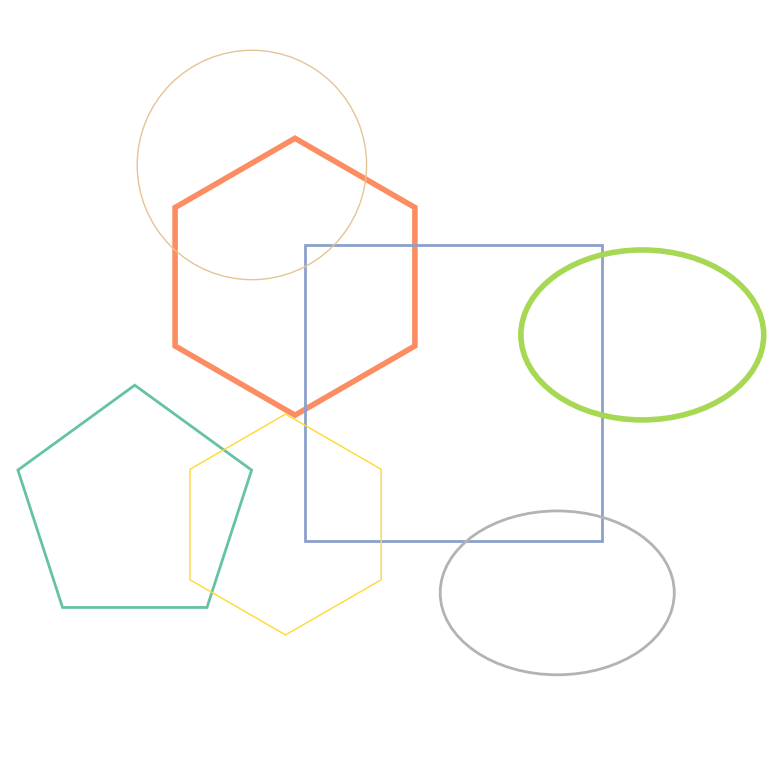[{"shape": "pentagon", "thickness": 1, "radius": 0.8, "center": [0.175, 0.34]}, {"shape": "hexagon", "thickness": 2, "radius": 0.9, "center": [0.383, 0.641]}, {"shape": "square", "thickness": 1, "radius": 0.96, "center": [0.589, 0.49]}, {"shape": "oval", "thickness": 2, "radius": 0.79, "center": [0.834, 0.565]}, {"shape": "hexagon", "thickness": 0.5, "radius": 0.72, "center": [0.371, 0.319]}, {"shape": "circle", "thickness": 0.5, "radius": 0.74, "center": [0.327, 0.786]}, {"shape": "oval", "thickness": 1, "radius": 0.76, "center": [0.724, 0.23]}]